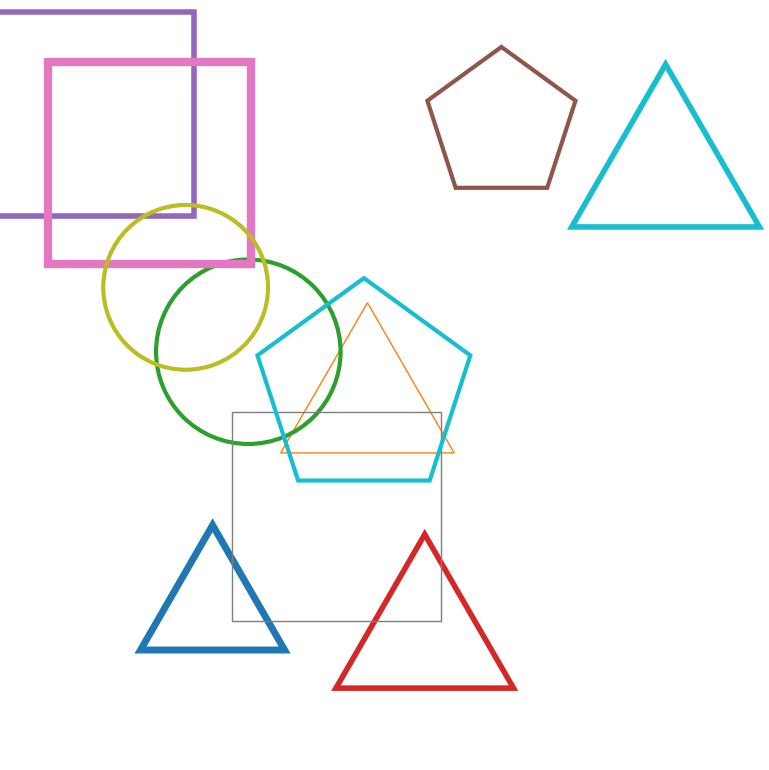[{"shape": "triangle", "thickness": 2.5, "radius": 0.54, "center": [0.276, 0.21]}, {"shape": "triangle", "thickness": 0.5, "radius": 0.65, "center": [0.477, 0.477]}, {"shape": "circle", "thickness": 1.5, "radius": 0.6, "center": [0.322, 0.543]}, {"shape": "triangle", "thickness": 2, "radius": 0.67, "center": [0.552, 0.173]}, {"shape": "square", "thickness": 2, "radius": 0.66, "center": [0.119, 0.852]}, {"shape": "pentagon", "thickness": 1.5, "radius": 0.51, "center": [0.651, 0.838]}, {"shape": "square", "thickness": 3, "radius": 0.66, "center": [0.194, 0.789]}, {"shape": "square", "thickness": 0.5, "radius": 0.68, "center": [0.437, 0.329]}, {"shape": "circle", "thickness": 1.5, "radius": 0.53, "center": [0.241, 0.627]}, {"shape": "triangle", "thickness": 2, "radius": 0.7, "center": [0.864, 0.776]}, {"shape": "pentagon", "thickness": 1.5, "radius": 0.73, "center": [0.473, 0.494]}]